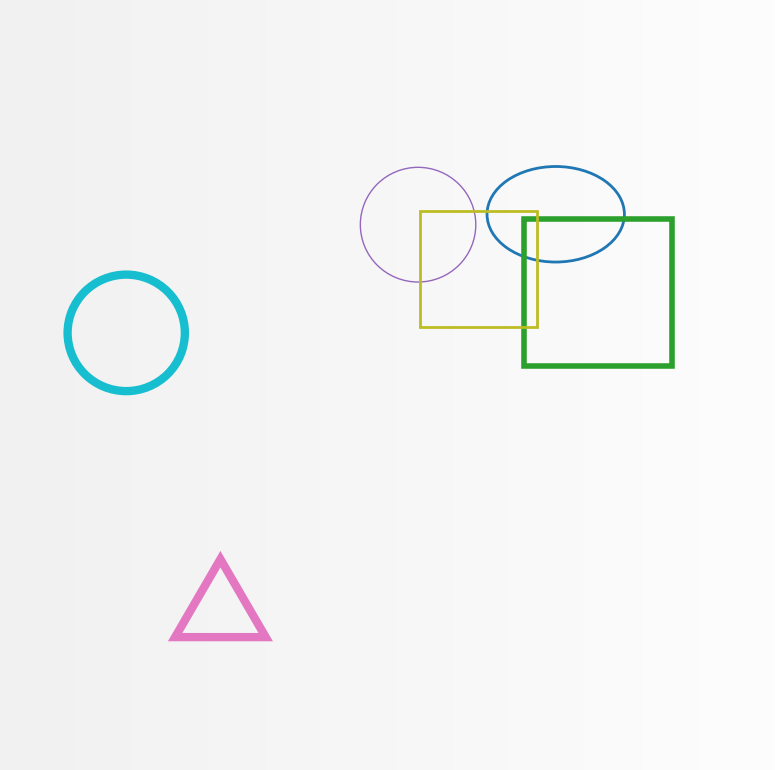[{"shape": "oval", "thickness": 1, "radius": 0.44, "center": [0.717, 0.722]}, {"shape": "square", "thickness": 2, "radius": 0.48, "center": [0.772, 0.62]}, {"shape": "circle", "thickness": 0.5, "radius": 0.37, "center": [0.539, 0.708]}, {"shape": "triangle", "thickness": 3, "radius": 0.34, "center": [0.284, 0.206]}, {"shape": "square", "thickness": 1, "radius": 0.38, "center": [0.617, 0.65]}, {"shape": "circle", "thickness": 3, "radius": 0.38, "center": [0.163, 0.568]}]